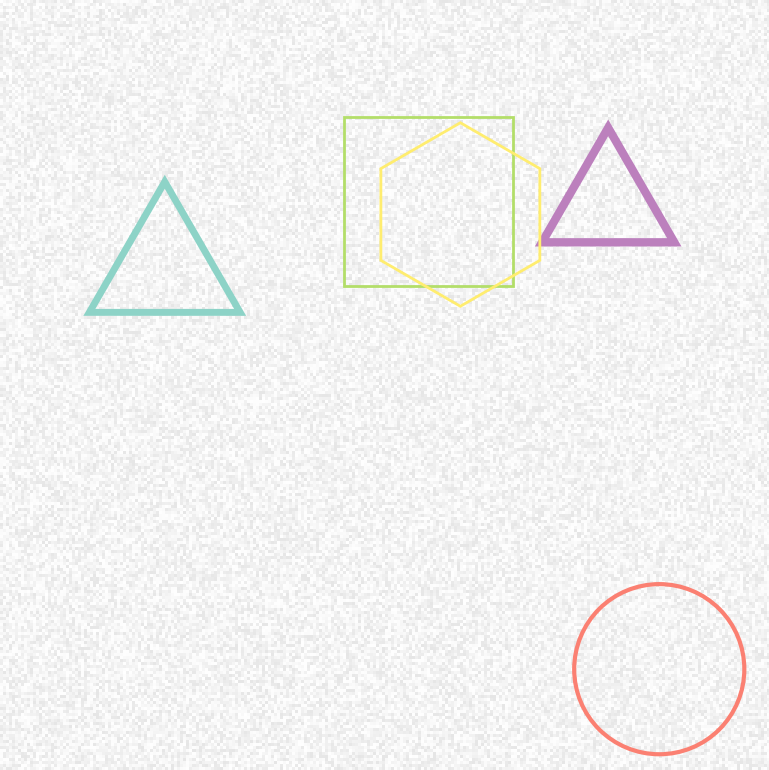[{"shape": "triangle", "thickness": 2.5, "radius": 0.57, "center": [0.214, 0.651]}, {"shape": "circle", "thickness": 1.5, "radius": 0.55, "center": [0.856, 0.131]}, {"shape": "square", "thickness": 1, "radius": 0.55, "center": [0.556, 0.739]}, {"shape": "triangle", "thickness": 3, "radius": 0.5, "center": [0.79, 0.735]}, {"shape": "hexagon", "thickness": 1, "radius": 0.6, "center": [0.598, 0.721]}]